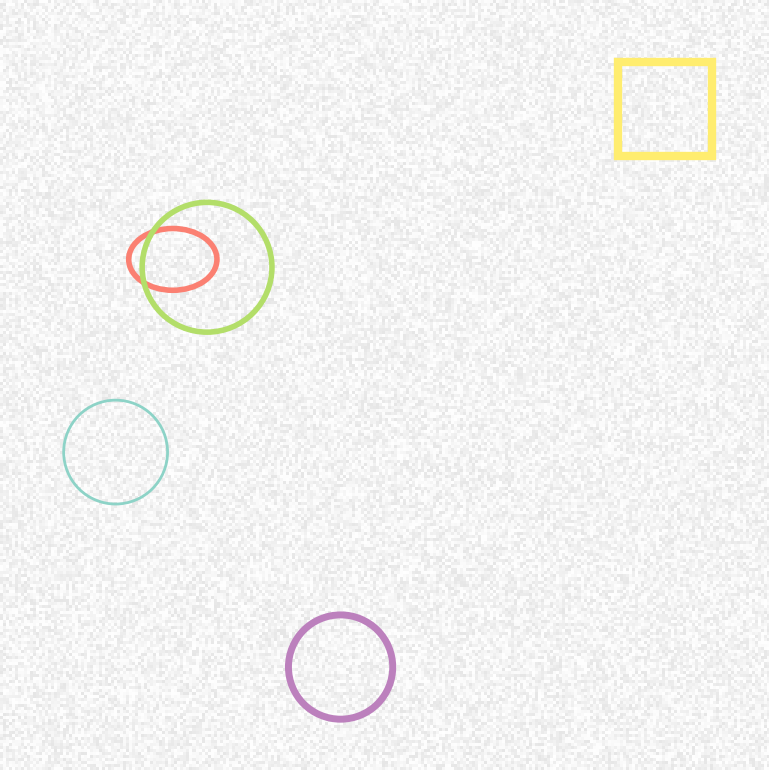[{"shape": "circle", "thickness": 1, "radius": 0.34, "center": [0.15, 0.413]}, {"shape": "oval", "thickness": 2, "radius": 0.29, "center": [0.224, 0.663]}, {"shape": "circle", "thickness": 2, "radius": 0.42, "center": [0.269, 0.653]}, {"shape": "circle", "thickness": 2.5, "radius": 0.34, "center": [0.442, 0.134]}, {"shape": "square", "thickness": 3, "radius": 0.3, "center": [0.863, 0.859]}]